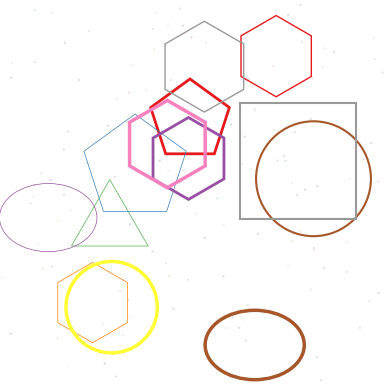[{"shape": "pentagon", "thickness": 2, "radius": 0.54, "center": [0.494, 0.687]}, {"shape": "hexagon", "thickness": 1, "radius": 0.53, "center": [0.717, 0.854]}, {"shape": "pentagon", "thickness": 0.5, "radius": 0.7, "center": [0.351, 0.564]}, {"shape": "triangle", "thickness": 0.5, "radius": 0.58, "center": [0.285, 0.418]}, {"shape": "hexagon", "thickness": 2, "radius": 0.53, "center": [0.49, 0.588]}, {"shape": "oval", "thickness": 0.5, "radius": 0.63, "center": [0.125, 0.435]}, {"shape": "hexagon", "thickness": 0.5, "radius": 0.52, "center": [0.241, 0.214]}, {"shape": "circle", "thickness": 2.5, "radius": 0.59, "center": [0.29, 0.202]}, {"shape": "oval", "thickness": 2.5, "radius": 0.64, "center": [0.662, 0.104]}, {"shape": "circle", "thickness": 1.5, "radius": 0.75, "center": [0.814, 0.536]}, {"shape": "hexagon", "thickness": 2.5, "radius": 0.57, "center": [0.435, 0.626]}, {"shape": "square", "thickness": 1.5, "radius": 0.75, "center": [0.774, 0.581]}, {"shape": "hexagon", "thickness": 1, "radius": 0.59, "center": [0.531, 0.827]}]